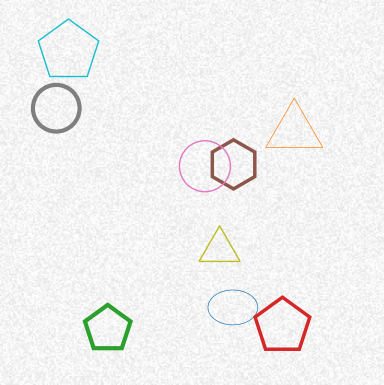[{"shape": "oval", "thickness": 0.5, "radius": 0.32, "center": [0.605, 0.201]}, {"shape": "triangle", "thickness": 0.5, "radius": 0.43, "center": [0.764, 0.66]}, {"shape": "pentagon", "thickness": 3, "radius": 0.31, "center": [0.28, 0.146]}, {"shape": "pentagon", "thickness": 2.5, "radius": 0.37, "center": [0.734, 0.153]}, {"shape": "hexagon", "thickness": 2.5, "radius": 0.32, "center": [0.607, 0.573]}, {"shape": "circle", "thickness": 1, "radius": 0.33, "center": [0.532, 0.568]}, {"shape": "circle", "thickness": 3, "radius": 0.3, "center": [0.146, 0.719]}, {"shape": "triangle", "thickness": 1, "radius": 0.31, "center": [0.57, 0.352]}, {"shape": "pentagon", "thickness": 1, "radius": 0.41, "center": [0.178, 0.868]}]